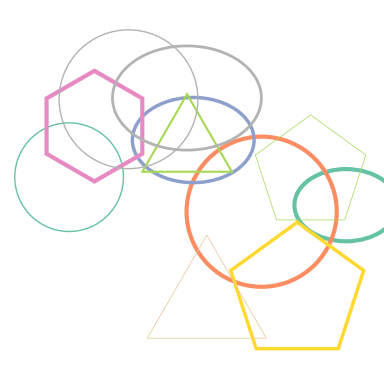[{"shape": "circle", "thickness": 1, "radius": 0.71, "center": [0.18, 0.54]}, {"shape": "oval", "thickness": 3, "radius": 0.67, "center": [0.899, 0.467]}, {"shape": "circle", "thickness": 3, "radius": 0.98, "center": [0.68, 0.45]}, {"shape": "oval", "thickness": 2.5, "radius": 0.79, "center": [0.502, 0.636]}, {"shape": "hexagon", "thickness": 3, "radius": 0.72, "center": [0.245, 0.672]}, {"shape": "pentagon", "thickness": 0.5, "radius": 0.75, "center": [0.807, 0.551]}, {"shape": "triangle", "thickness": 1.5, "radius": 0.67, "center": [0.486, 0.621]}, {"shape": "pentagon", "thickness": 2.5, "radius": 0.91, "center": [0.772, 0.241]}, {"shape": "triangle", "thickness": 0.5, "radius": 0.89, "center": [0.537, 0.211]}, {"shape": "oval", "thickness": 2, "radius": 0.97, "center": [0.486, 0.745]}, {"shape": "circle", "thickness": 1, "radius": 0.9, "center": [0.334, 0.742]}]